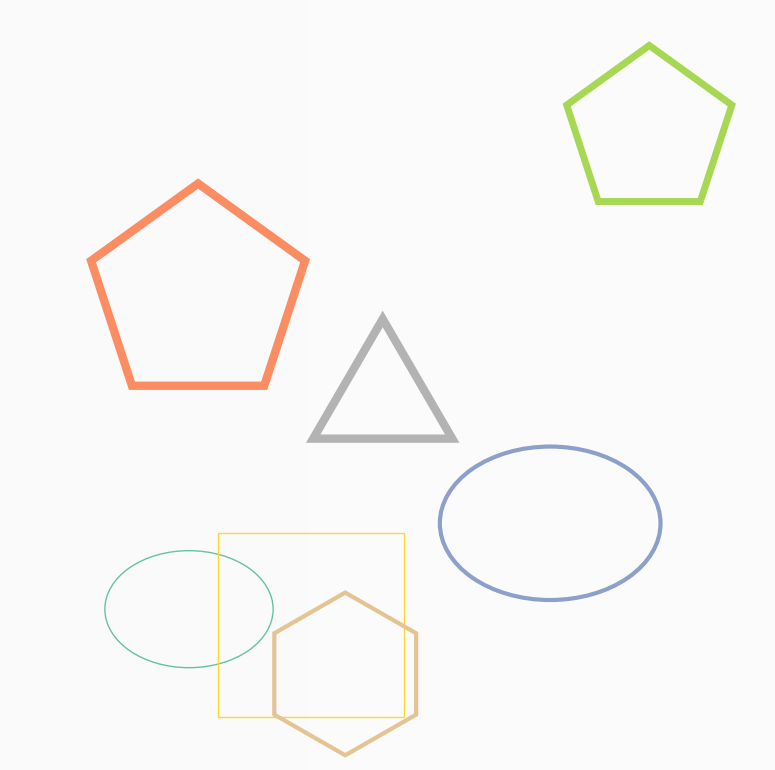[{"shape": "oval", "thickness": 0.5, "radius": 0.54, "center": [0.244, 0.209]}, {"shape": "pentagon", "thickness": 3, "radius": 0.73, "center": [0.256, 0.616]}, {"shape": "oval", "thickness": 1.5, "radius": 0.71, "center": [0.71, 0.32]}, {"shape": "pentagon", "thickness": 2.5, "radius": 0.56, "center": [0.838, 0.829]}, {"shape": "square", "thickness": 0.5, "radius": 0.6, "center": [0.401, 0.189]}, {"shape": "hexagon", "thickness": 1.5, "radius": 0.53, "center": [0.445, 0.125]}, {"shape": "triangle", "thickness": 3, "radius": 0.52, "center": [0.494, 0.482]}]